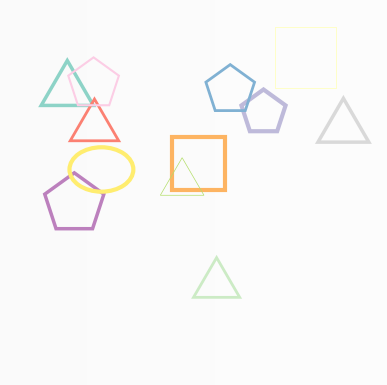[{"shape": "triangle", "thickness": 2.5, "radius": 0.39, "center": [0.174, 0.765]}, {"shape": "square", "thickness": 0.5, "radius": 0.4, "center": [0.789, 0.851]}, {"shape": "pentagon", "thickness": 3, "radius": 0.3, "center": [0.68, 0.708]}, {"shape": "triangle", "thickness": 2, "radius": 0.36, "center": [0.244, 0.67]}, {"shape": "pentagon", "thickness": 2, "radius": 0.33, "center": [0.594, 0.766]}, {"shape": "square", "thickness": 3, "radius": 0.34, "center": [0.512, 0.575]}, {"shape": "triangle", "thickness": 0.5, "radius": 0.33, "center": [0.47, 0.525]}, {"shape": "pentagon", "thickness": 1.5, "radius": 0.34, "center": [0.241, 0.782]}, {"shape": "triangle", "thickness": 2.5, "radius": 0.38, "center": [0.886, 0.669]}, {"shape": "pentagon", "thickness": 2.5, "radius": 0.4, "center": [0.192, 0.471]}, {"shape": "triangle", "thickness": 2, "radius": 0.34, "center": [0.559, 0.262]}, {"shape": "oval", "thickness": 3, "radius": 0.41, "center": [0.262, 0.56]}]